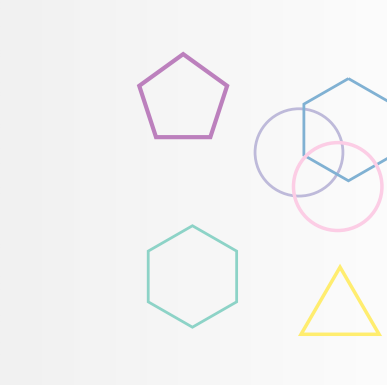[{"shape": "hexagon", "thickness": 2, "radius": 0.66, "center": [0.497, 0.282]}, {"shape": "circle", "thickness": 2, "radius": 0.57, "center": [0.772, 0.604]}, {"shape": "hexagon", "thickness": 2, "radius": 0.66, "center": [0.899, 0.663]}, {"shape": "circle", "thickness": 2.5, "radius": 0.57, "center": [0.872, 0.515]}, {"shape": "pentagon", "thickness": 3, "radius": 0.6, "center": [0.473, 0.74]}, {"shape": "triangle", "thickness": 2.5, "radius": 0.58, "center": [0.878, 0.19]}]